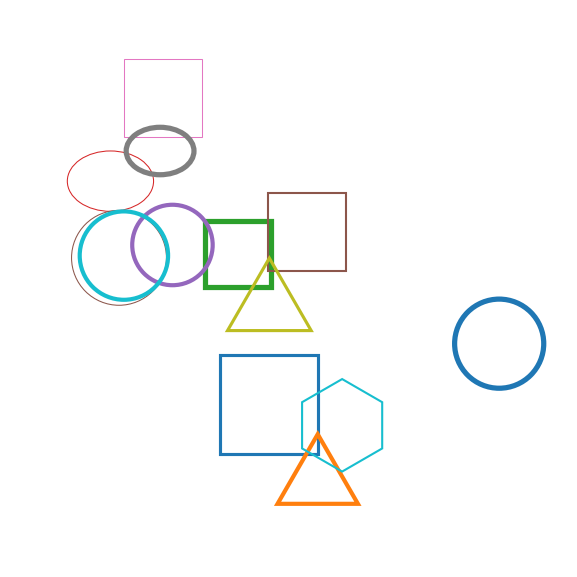[{"shape": "square", "thickness": 1.5, "radius": 0.43, "center": [0.466, 0.299]}, {"shape": "circle", "thickness": 2.5, "radius": 0.39, "center": [0.864, 0.404]}, {"shape": "triangle", "thickness": 2, "radius": 0.4, "center": [0.55, 0.167]}, {"shape": "square", "thickness": 2.5, "radius": 0.29, "center": [0.412, 0.559]}, {"shape": "oval", "thickness": 0.5, "radius": 0.37, "center": [0.191, 0.685]}, {"shape": "circle", "thickness": 2, "radius": 0.35, "center": [0.299, 0.575]}, {"shape": "square", "thickness": 1, "radius": 0.34, "center": [0.532, 0.597]}, {"shape": "circle", "thickness": 0.5, "radius": 0.41, "center": [0.206, 0.553]}, {"shape": "square", "thickness": 0.5, "radius": 0.34, "center": [0.282, 0.829]}, {"shape": "oval", "thickness": 2.5, "radius": 0.29, "center": [0.277, 0.738]}, {"shape": "triangle", "thickness": 1.5, "radius": 0.42, "center": [0.466, 0.469]}, {"shape": "circle", "thickness": 2, "radius": 0.38, "center": [0.215, 0.557]}, {"shape": "hexagon", "thickness": 1, "radius": 0.4, "center": [0.592, 0.263]}]